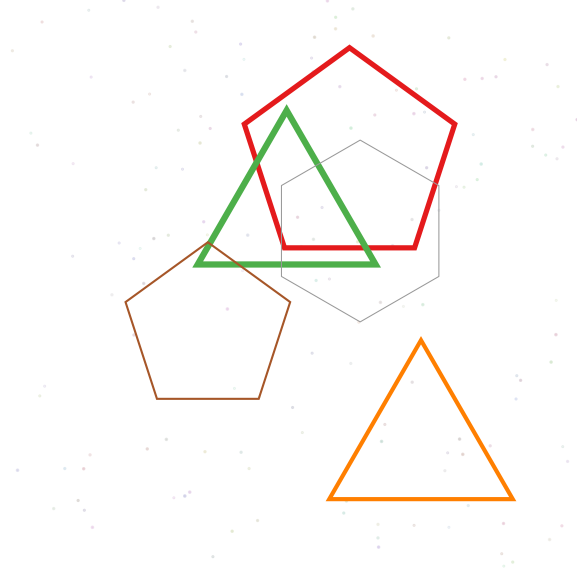[{"shape": "pentagon", "thickness": 2.5, "radius": 0.96, "center": [0.605, 0.725]}, {"shape": "triangle", "thickness": 3, "radius": 0.89, "center": [0.496, 0.63]}, {"shape": "triangle", "thickness": 2, "radius": 0.92, "center": [0.729, 0.227]}, {"shape": "pentagon", "thickness": 1, "radius": 0.75, "center": [0.36, 0.43]}, {"shape": "hexagon", "thickness": 0.5, "radius": 0.79, "center": [0.624, 0.599]}]